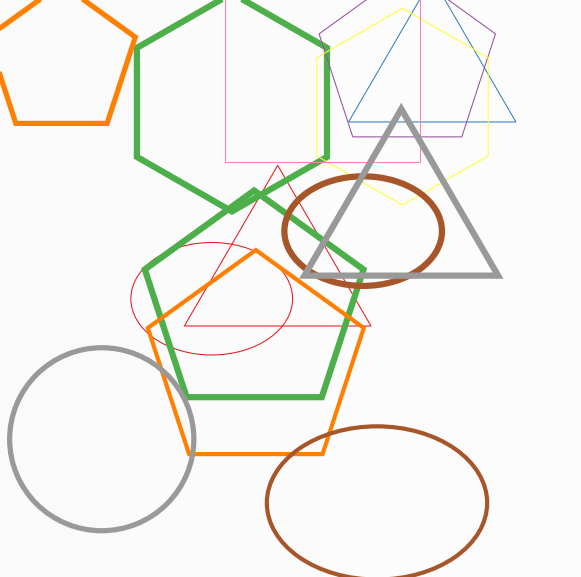[{"shape": "triangle", "thickness": 0.5, "radius": 0.93, "center": [0.478, 0.527]}, {"shape": "oval", "thickness": 0.5, "radius": 0.7, "center": [0.364, 0.482]}, {"shape": "triangle", "thickness": 0.5, "radius": 0.83, "center": [0.744, 0.871]}, {"shape": "pentagon", "thickness": 3, "radius": 0.99, "center": [0.437, 0.471]}, {"shape": "hexagon", "thickness": 3, "radius": 0.94, "center": [0.399, 0.822]}, {"shape": "pentagon", "thickness": 0.5, "radius": 0.8, "center": [0.701, 0.891]}, {"shape": "pentagon", "thickness": 2, "radius": 0.98, "center": [0.44, 0.371]}, {"shape": "pentagon", "thickness": 2.5, "radius": 0.67, "center": [0.106, 0.894]}, {"shape": "hexagon", "thickness": 0.5, "radius": 0.85, "center": [0.692, 0.814]}, {"shape": "oval", "thickness": 3, "radius": 0.68, "center": [0.625, 0.599]}, {"shape": "oval", "thickness": 2, "radius": 0.95, "center": [0.649, 0.128]}, {"shape": "square", "thickness": 0.5, "radius": 0.84, "center": [0.555, 0.886]}, {"shape": "triangle", "thickness": 3, "radius": 0.96, "center": [0.69, 0.618]}, {"shape": "circle", "thickness": 2.5, "radius": 0.79, "center": [0.175, 0.239]}]